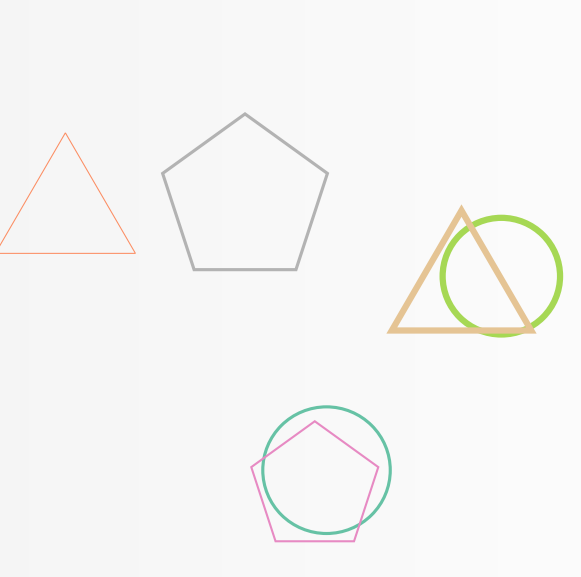[{"shape": "circle", "thickness": 1.5, "radius": 0.55, "center": [0.562, 0.185]}, {"shape": "triangle", "thickness": 0.5, "radius": 0.7, "center": [0.112, 0.63]}, {"shape": "pentagon", "thickness": 1, "radius": 0.57, "center": [0.542, 0.155]}, {"shape": "circle", "thickness": 3, "radius": 0.51, "center": [0.863, 0.521]}, {"shape": "triangle", "thickness": 3, "radius": 0.69, "center": [0.794, 0.496]}, {"shape": "pentagon", "thickness": 1.5, "radius": 0.75, "center": [0.422, 0.653]}]